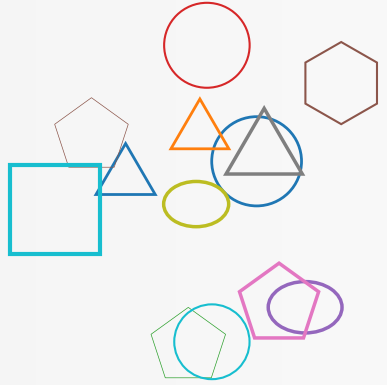[{"shape": "circle", "thickness": 2, "radius": 0.58, "center": [0.662, 0.581]}, {"shape": "triangle", "thickness": 2, "radius": 0.44, "center": [0.324, 0.539]}, {"shape": "triangle", "thickness": 2, "radius": 0.43, "center": [0.516, 0.657]}, {"shape": "pentagon", "thickness": 0.5, "radius": 0.51, "center": [0.486, 0.101]}, {"shape": "circle", "thickness": 1.5, "radius": 0.55, "center": [0.534, 0.882]}, {"shape": "oval", "thickness": 2.5, "radius": 0.48, "center": [0.787, 0.202]}, {"shape": "pentagon", "thickness": 0.5, "radius": 0.5, "center": [0.236, 0.646]}, {"shape": "hexagon", "thickness": 1.5, "radius": 0.53, "center": [0.881, 0.784]}, {"shape": "pentagon", "thickness": 2.5, "radius": 0.54, "center": [0.72, 0.209]}, {"shape": "triangle", "thickness": 2.5, "radius": 0.57, "center": [0.682, 0.605]}, {"shape": "oval", "thickness": 2.5, "radius": 0.42, "center": [0.506, 0.47]}, {"shape": "circle", "thickness": 1.5, "radius": 0.49, "center": [0.547, 0.112]}, {"shape": "square", "thickness": 3, "radius": 0.58, "center": [0.142, 0.456]}]